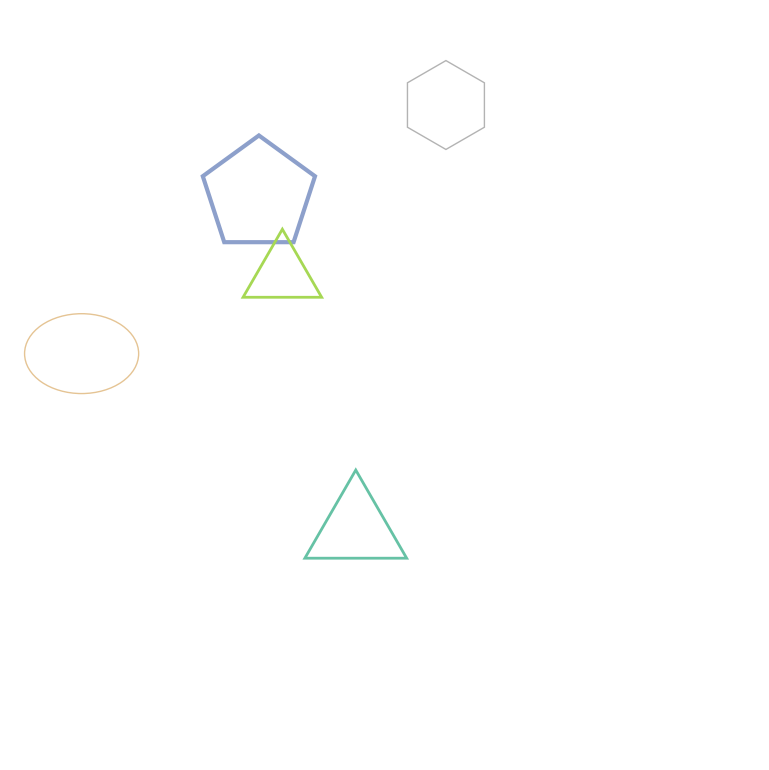[{"shape": "triangle", "thickness": 1, "radius": 0.38, "center": [0.462, 0.313]}, {"shape": "pentagon", "thickness": 1.5, "radius": 0.38, "center": [0.336, 0.747]}, {"shape": "triangle", "thickness": 1, "radius": 0.29, "center": [0.367, 0.643]}, {"shape": "oval", "thickness": 0.5, "radius": 0.37, "center": [0.106, 0.541]}, {"shape": "hexagon", "thickness": 0.5, "radius": 0.29, "center": [0.579, 0.864]}]